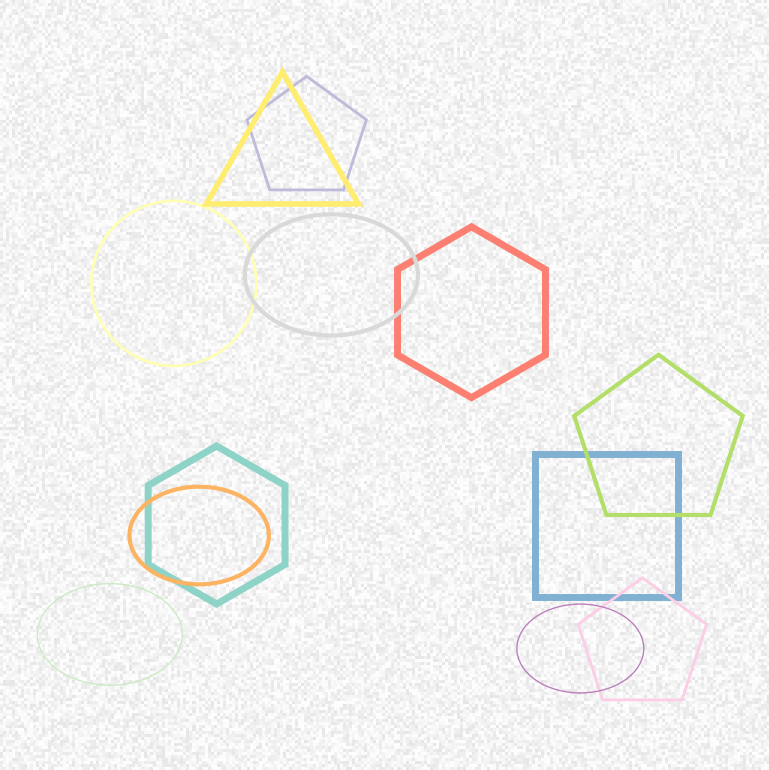[{"shape": "hexagon", "thickness": 2.5, "radius": 0.51, "center": [0.281, 0.318]}, {"shape": "circle", "thickness": 1, "radius": 0.54, "center": [0.226, 0.632]}, {"shape": "pentagon", "thickness": 1, "radius": 0.41, "center": [0.398, 0.819]}, {"shape": "hexagon", "thickness": 2.5, "radius": 0.55, "center": [0.612, 0.595]}, {"shape": "square", "thickness": 2.5, "radius": 0.47, "center": [0.787, 0.317]}, {"shape": "oval", "thickness": 1.5, "radius": 0.45, "center": [0.259, 0.305]}, {"shape": "pentagon", "thickness": 1.5, "radius": 0.58, "center": [0.855, 0.424]}, {"shape": "pentagon", "thickness": 1, "radius": 0.44, "center": [0.834, 0.162]}, {"shape": "oval", "thickness": 1.5, "radius": 0.56, "center": [0.43, 0.643]}, {"shape": "oval", "thickness": 0.5, "radius": 0.41, "center": [0.754, 0.158]}, {"shape": "oval", "thickness": 0.5, "radius": 0.47, "center": [0.143, 0.176]}, {"shape": "triangle", "thickness": 2, "radius": 0.57, "center": [0.367, 0.792]}]